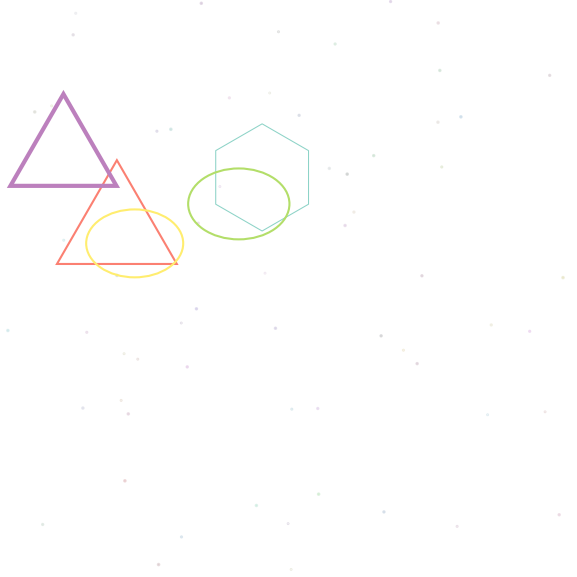[{"shape": "hexagon", "thickness": 0.5, "radius": 0.46, "center": [0.454, 0.692]}, {"shape": "triangle", "thickness": 1, "radius": 0.6, "center": [0.202, 0.602]}, {"shape": "oval", "thickness": 1, "radius": 0.44, "center": [0.414, 0.646]}, {"shape": "triangle", "thickness": 2, "radius": 0.53, "center": [0.11, 0.73]}, {"shape": "oval", "thickness": 1, "radius": 0.42, "center": [0.233, 0.578]}]